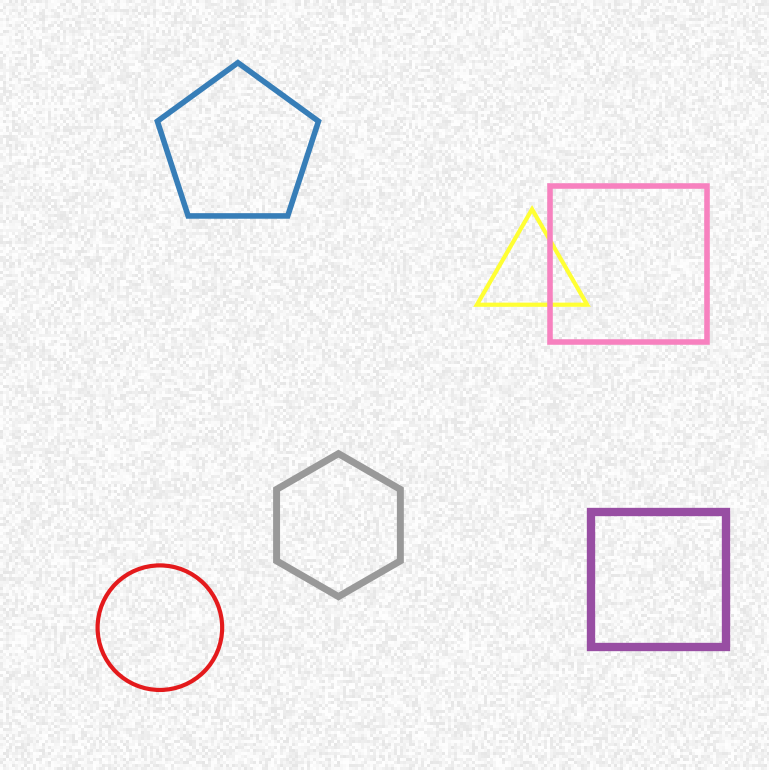[{"shape": "circle", "thickness": 1.5, "radius": 0.4, "center": [0.208, 0.185]}, {"shape": "pentagon", "thickness": 2, "radius": 0.55, "center": [0.309, 0.809]}, {"shape": "square", "thickness": 3, "radius": 0.44, "center": [0.855, 0.248]}, {"shape": "triangle", "thickness": 1.5, "radius": 0.41, "center": [0.691, 0.646]}, {"shape": "square", "thickness": 2, "radius": 0.51, "center": [0.816, 0.658]}, {"shape": "hexagon", "thickness": 2.5, "radius": 0.46, "center": [0.44, 0.318]}]